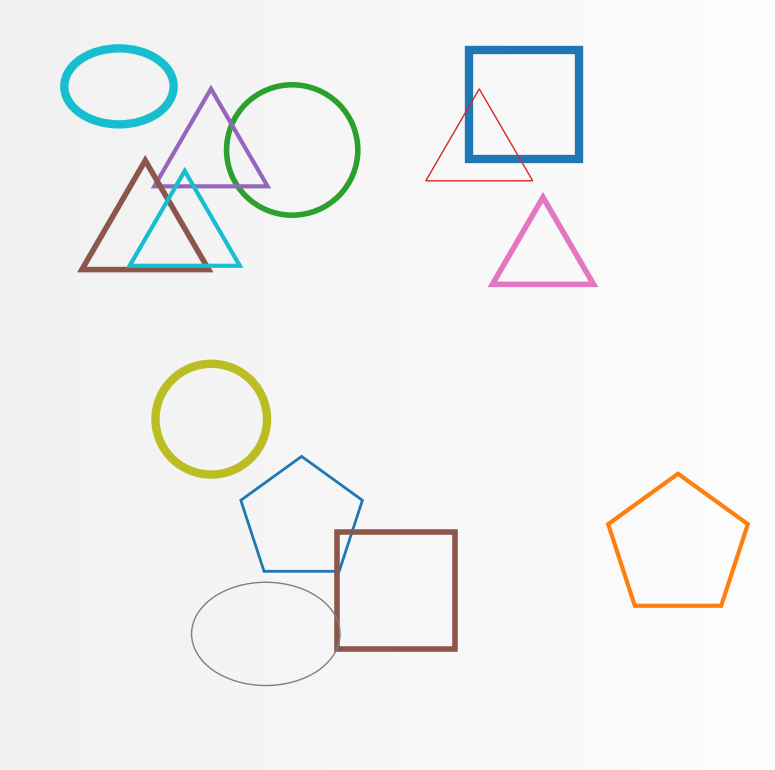[{"shape": "square", "thickness": 3, "radius": 0.36, "center": [0.676, 0.865]}, {"shape": "pentagon", "thickness": 1, "radius": 0.41, "center": [0.389, 0.325]}, {"shape": "pentagon", "thickness": 1.5, "radius": 0.47, "center": [0.875, 0.29]}, {"shape": "circle", "thickness": 2, "radius": 0.42, "center": [0.377, 0.805]}, {"shape": "triangle", "thickness": 0.5, "radius": 0.4, "center": [0.618, 0.805]}, {"shape": "triangle", "thickness": 1.5, "radius": 0.42, "center": [0.272, 0.8]}, {"shape": "triangle", "thickness": 2, "radius": 0.47, "center": [0.187, 0.697]}, {"shape": "square", "thickness": 2, "radius": 0.38, "center": [0.511, 0.233]}, {"shape": "triangle", "thickness": 2, "radius": 0.38, "center": [0.701, 0.668]}, {"shape": "oval", "thickness": 0.5, "radius": 0.48, "center": [0.343, 0.177]}, {"shape": "circle", "thickness": 3, "radius": 0.36, "center": [0.273, 0.456]}, {"shape": "triangle", "thickness": 1.5, "radius": 0.41, "center": [0.238, 0.696]}, {"shape": "oval", "thickness": 3, "radius": 0.35, "center": [0.154, 0.888]}]